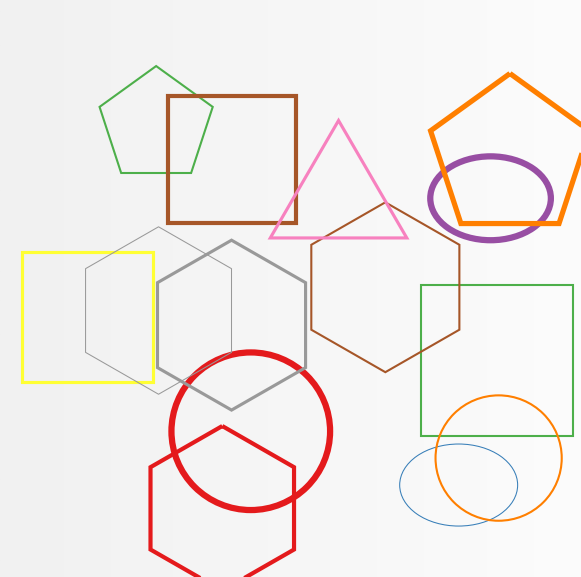[{"shape": "hexagon", "thickness": 2, "radius": 0.71, "center": [0.382, 0.119]}, {"shape": "circle", "thickness": 3, "radius": 0.68, "center": [0.431, 0.252]}, {"shape": "oval", "thickness": 0.5, "radius": 0.51, "center": [0.789, 0.159]}, {"shape": "square", "thickness": 1, "radius": 0.65, "center": [0.856, 0.375]}, {"shape": "pentagon", "thickness": 1, "radius": 0.51, "center": [0.269, 0.782]}, {"shape": "oval", "thickness": 3, "radius": 0.52, "center": [0.844, 0.656]}, {"shape": "circle", "thickness": 1, "radius": 0.54, "center": [0.858, 0.206]}, {"shape": "pentagon", "thickness": 2.5, "radius": 0.72, "center": [0.877, 0.728]}, {"shape": "square", "thickness": 1.5, "radius": 0.56, "center": [0.151, 0.45]}, {"shape": "square", "thickness": 2, "radius": 0.55, "center": [0.399, 0.722]}, {"shape": "hexagon", "thickness": 1, "radius": 0.74, "center": [0.663, 0.502]}, {"shape": "triangle", "thickness": 1.5, "radius": 0.68, "center": [0.582, 0.655]}, {"shape": "hexagon", "thickness": 0.5, "radius": 0.72, "center": [0.273, 0.461]}, {"shape": "hexagon", "thickness": 1.5, "radius": 0.74, "center": [0.398, 0.436]}]